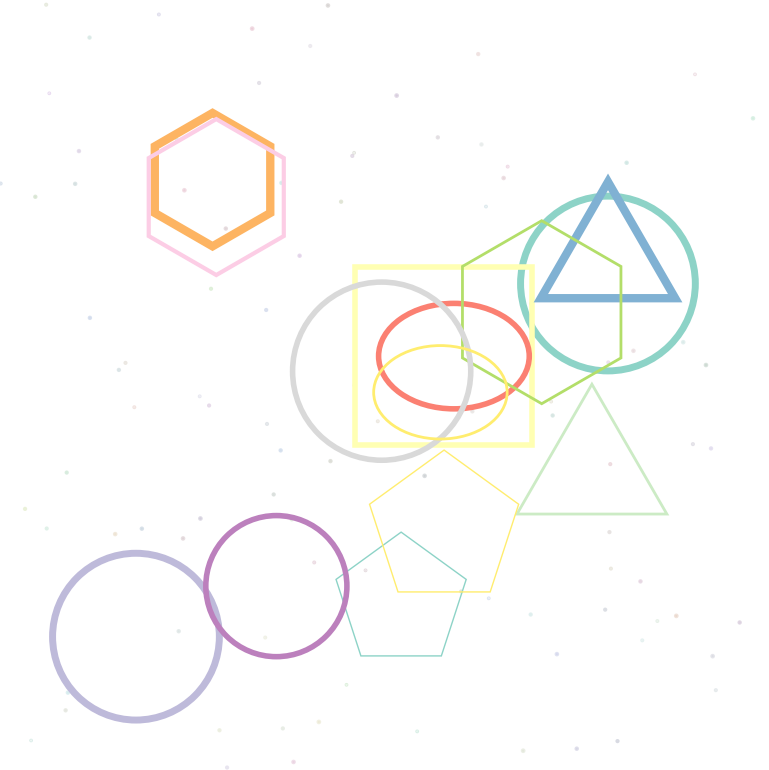[{"shape": "circle", "thickness": 2.5, "radius": 0.57, "center": [0.79, 0.632]}, {"shape": "pentagon", "thickness": 0.5, "radius": 0.44, "center": [0.521, 0.22]}, {"shape": "square", "thickness": 2, "radius": 0.58, "center": [0.576, 0.538]}, {"shape": "circle", "thickness": 2.5, "radius": 0.54, "center": [0.177, 0.173]}, {"shape": "oval", "thickness": 2, "radius": 0.49, "center": [0.59, 0.538]}, {"shape": "triangle", "thickness": 3, "radius": 0.5, "center": [0.79, 0.663]}, {"shape": "hexagon", "thickness": 3, "radius": 0.43, "center": [0.276, 0.767]}, {"shape": "hexagon", "thickness": 1, "radius": 0.59, "center": [0.704, 0.595]}, {"shape": "hexagon", "thickness": 1.5, "radius": 0.51, "center": [0.281, 0.744]}, {"shape": "circle", "thickness": 2, "radius": 0.58, "center": [0.496, 0.518]}, {"shape": "circle", "thickness": 2, "radius": 0.46, "center": [0.359, 0.239]}, {"shape": "triangle", "thickness": 1, "radius": 0.56, "center": [0.769, 0.389]}, {"shape": "oval", "thickness": 1, "radius": 0.43, "center": [0.572, 0.491]}, {"shape": "pentagon", "thickness": 0.5, "radius": 0.51, "center": [0.577, 0.314]}]